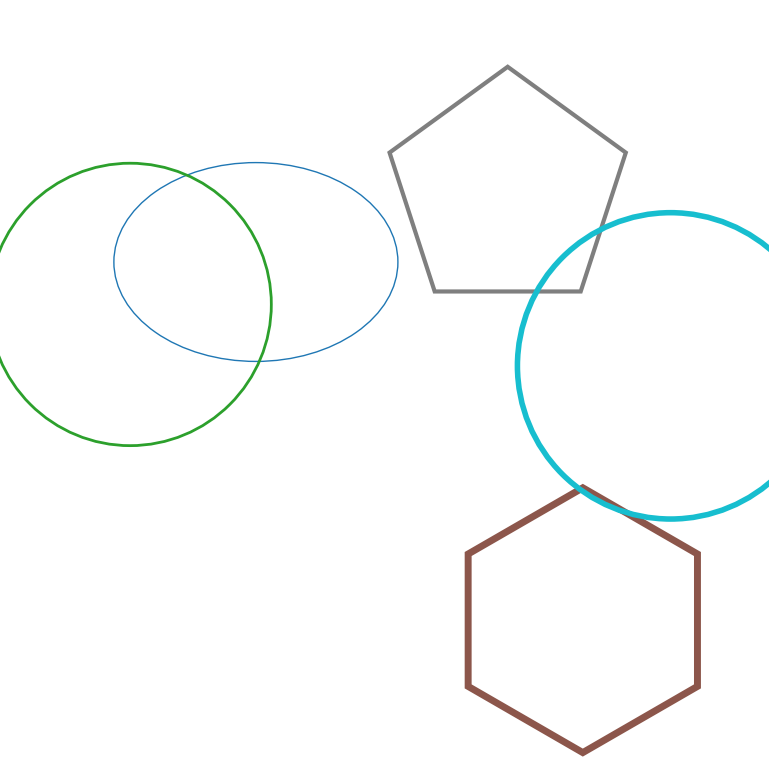[{"shape": "oval", "thickness": 0.5, "radius": 0.92, "center": [0.332, 0.66]}, {"shape": "circle", "thickness": 1, "radius": 0.92, "center": [0.169, 0.605]}, {"shape": "hexagon", "thickness": 2.5, "radius": 0.86, "center": [0.757, 0.195]}, {"shape": "pentagon", "thickness": 1.5, "radius": 0.81, "center": [0.659, 0.752]}, {"shape": "circle", "thickness": 2, "radius": 0.99, "center": [0.871, 0.525]}]